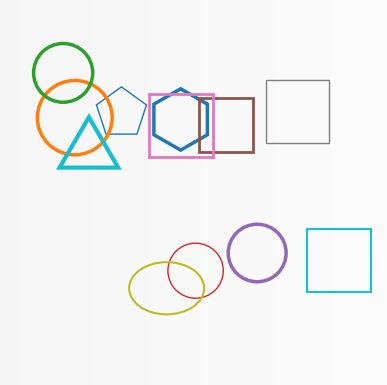[{"shape": "hexagon", "thickness": 2.5, "radius": 0.4, "center": [0.466, 0.69]}, {"shape": "pentagon", "thickness": 1, "radius": 0.34, "center": [0.313, 0.706]}, {"shape": "circle", "thickness": 2.5, "radius": 0.48, "center": [0.193, 0.694]}, {"shape": "circle", "thickness": 2.5, "radius": 0.38, "center": [0.163, 0.811]}, {"shape": "circle", "thickness": 1, "radius": 0.36, "center": [0.505, 0.297]}, {"shape": "circle", "thickness": 2.5, "radius": 0.37, "center": [0.664, 0.343]}, {"shape": "square", "thickness": 2, "radius": 0.35, "center": [0.583, 0.676]}, {"shape": "square", "thickness": 2, "radius": 0.41, "center": [0.467, 0.674]}, {"shape": "square", "thickness": 1, "radius": 0.41, "center": [0.768, 0.709]}, {"shape": "oval", "thickness": 1.5, "radius": 0.48, "center": [0.43, 0.251]}, {"shape": "square", "thickness": 1.5, "radius": 0.41, "center": [0.874, 0.324]}, {"shape": "triangle", "thickness": 3, "radius": 0.44, "center": [0.229, 0.608]}]